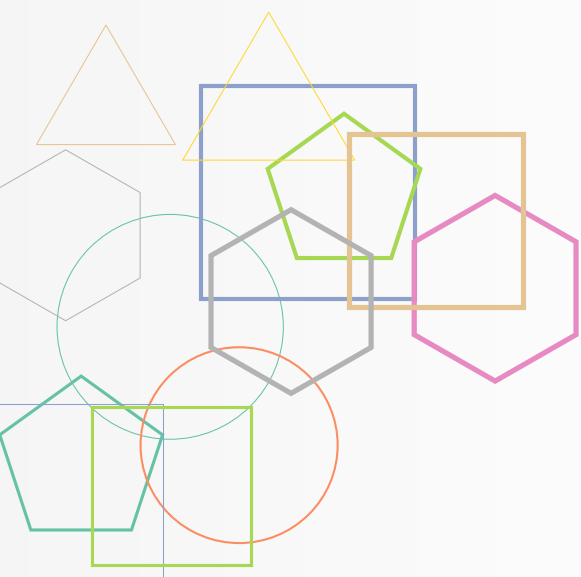[{"shape": "pentagon", "thickness": 1.5, "radius": 0.74, "center": [0.14, 0.201]}, {"shape": "circle", "thickness": 0.5, "radius": 0.97, "center": [0.293, 0.433]}, {"shape": "circle", "thickness": 1, "radius": 0.85, "center": [0.411, 0.228]}, {"shape": "square", "thickness": 2, "radius": 0.92, "center": [0.529, 0.665]}, {"shape": "square", "thickness": 0.5, "radius": 0.87, "center": [0.107, 0.126]}, {"shape": "hexagon", "thickness": 2.5, "radius": 0.8, "center": [0.852, 0.5]}, {"shape": "pentagon", "thickness": 2, "radius": 0.69, "center": [0.592, 0.664]}, {"shape": "square", "thickness": 1.5, "radius": 0.69, "center": [0.296, 0.158]}, {"shape": "triangle", "thickness": 0.5, "radius": 0.85, "center": [0.462, 0.807]}, {"shape": "square", "thickness": 2.5, "radius": 0.75, "center": [0.75, 0.617]}, {"shape": "triangle", "thickness": 0.5, "radius": 0.69, "center": [0.182, 0.818]}, {"shape": "hexagon", "thickness": 2.5, "radius": 0.8, "center": [0.501, 0.477]}, {"shape": "hexagon", "thickness": 0.5, "radius": 0.74, "center": [0.113, 0.592]}]